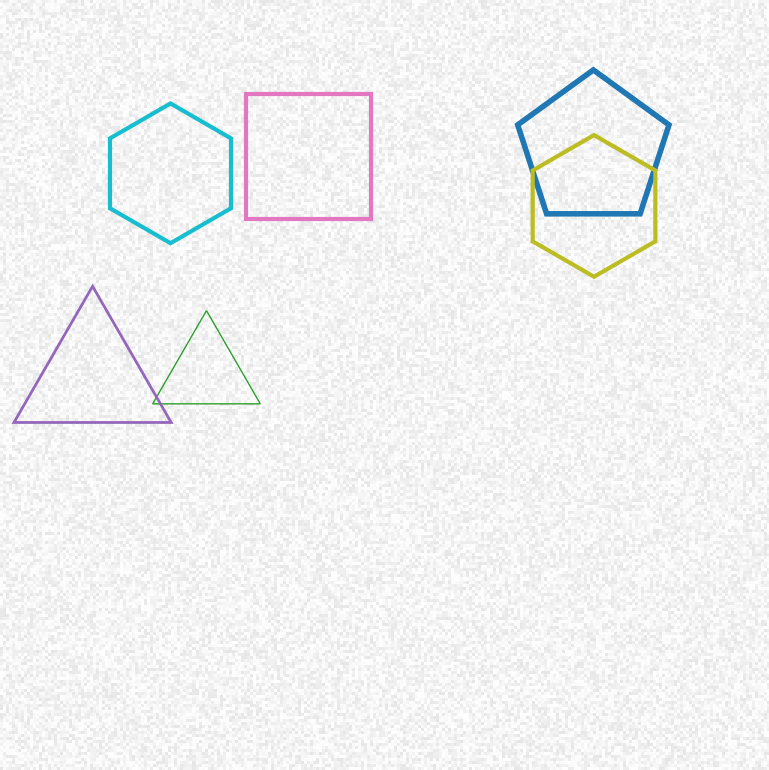[{"shape": "pentagon", "thickness": 2, "radius": 0.52, "center": [0.771, 0.806]}, {"shape": "triangle", "thickness": 0.5, "radius": 0.4, "center": [0.268, 0.516]}, {"shape": "triangle", "thickness": 1, "radius": 0.59, "center": [0.12, 0.51]}, {"shape": "square", "thickness": 1.5, "radius": 0.41, "center": [0.401, 0.797]}, {"shape": "hexagon", "thickness": 1.5, "radius": 0.46, "center": [0.771, 0.733]}, {"shape": "hexagon", "thickness": 1.5, "radius": 0.45, "center": [0.221, 0.775]}]